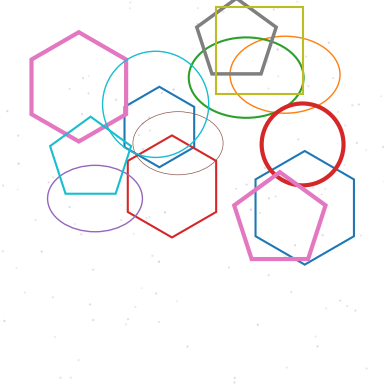[{"shape": "hexagon", "thickness": 1.5, "radius": 0.74, "center": [0.792, 0.46]}, {"shape": "hexagon", "thickness": 1.5, "radius": 0.52, "center": [0.414, 0.67]}, {"shape": "oval", "thickness": 1, "radius": 0.71, "center": [0.74, 0.806]}, {"shape": "oval", "thickness": 1.5, "radius": 0.75, "center": [0.639, 0.798]}, {"shape": "circle", "thickness": 3, "radius": 0.53, "center": [0.786, 0.625]}, {"shape": "hexagon", "thickness": 1.5, "radius": 0.66, "center": [0.447, 0.516]}, {"shape": "oval", "thickness": 1, "radius": 0.62, "center": [0.247, 0.484]}, {"shape": "oval", "thickness": 0.5, "radius": 0.59, "center": [0.462, 0.628]}, {"shape": "hexagon", "thickness": 3, "radius": 0.71, "center": [0.205, 0.774]}, {"shape": "pentagon", "thickness": 3, "radius": 0.62, "center": [0.727, 0.428]}, {"shape": "pentagon", "thickness": 2.5, "radius": 0.54, "center": [0.614, 0.896]}, {"shape": "square", "thickness": 1.5, "radius": 0.57, "center": [0.674, 0.868]}, {"shape": "pentagon", "thickness": 1.5, "radius": 0.55, "center": [0.235, 0.586]}, {"shape": "circle", "thickness": 1, "radius": 0.69, "center": [0.404, 0.729]}]